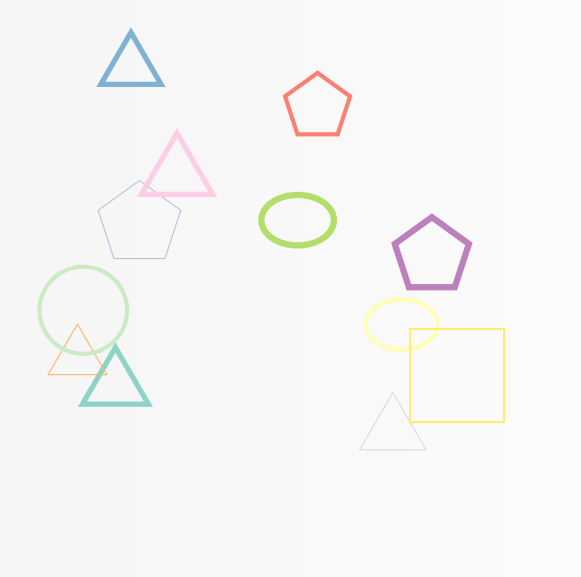[{"shape": "triangle", "thickness": 2.5, "radius": 0.33, "center": [0.199, 0.332]}, {"shape": "oval", "thickness": 2, "radius": 0.31, "center": [0.691, 0.437]}, {"shape": "pentagon", "thickness": 0.5, "radius": 0.37, "center": [0.24, 0.612]}, {"shape": "pentagon", "thickness": 2, "radius": 0.29, "center": [0.546, 0.814]}, {"shape": "triangle", "thickness": 2.5, "radius": 0.3, "center": [0.225, 0.883]}, {"shape": "triangle", "thickness": 0.5, "radius": 0.29, "center": [0.133, 0.38]}, {"shape": "oval", "thickness": 3, "radius": 0.31, "center": [0.512, 0.618]}, {"shape": "triangle", "thickness": 2.5, "radius": 0.35, "center": [0.304, 0.698]}, {"shape": "triangle", "thickness": 0.5, "radius": 0.33, "center": [0.676, 0.253]}, {"shape": "pentagon", "thickness": 3, "radius": 0.34, "center": [0.743, 0.556]}, {"shape": "circle", "thickness": 2, "radius": 0.38, "center": [0.143, 0.462]}, {"shape": "square", "thickness": 1, "radius": 0.41, "center": [0.786, 0.349]}]